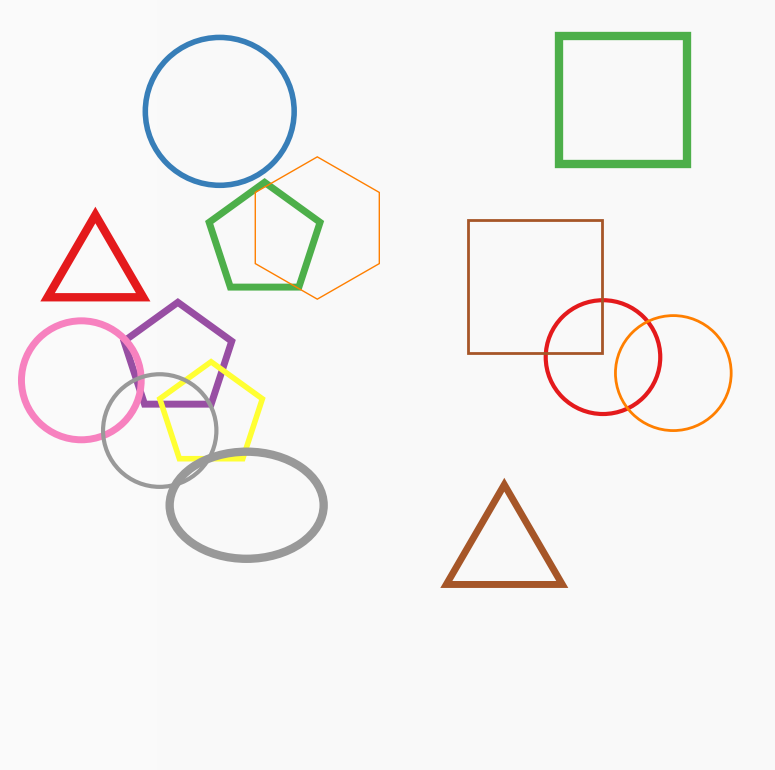[{"shape": "triangle", "thickness": 3, "radius": 0.36, "center": [0.123, 0.65]}, {"shape": "circle", "thickness": 1.5, "radius": 0.37, "center": [0.778, 0.536]}, {"shape": "circle", "thickness": 2, "radius": 0.48, "center": [0.284, 0.855]}, {"shape": "pentagon", "thickness": 2.5, "radius": 0.38, "center": [0.341, 0.688]}, {"shape": "square", "thickness": 3, "radius": 0.42, "center": [0.804, 0.87]}, {"shape": "pentagon", "thickness": 2.5, "radius": 0.37, "center": [0.229, 0.534]}, {"shape": "hexagon", "thickness": 0.5, "radius": 0.46, "center": [0.409, 0.704]}, {"shape": "circle", "thickness": 1, "radius": 0.37, "center": [0.869, 0.515]}, {"shape": "pentagon", "thickness": 2, "radius": 0.35, "center": [0.272, 0.461]}, {"shape": "square", "thickness": 1, "radius": 0.43, "center": [0.691, 0.628]}, {"shape": "triangle", "thickness": 2.5, "radius": 0.43, "center": [0.651, 0.284]}, {"shape": "circle", "thickness": 2.5, "radius": 0.39, "center": [0.105, 0.506]}, {"shape": "circle", "thickness": 1.5, "radius": 0.37, "center": [0.206, 0.441]}, {"shape": "oval", "thickness": 3, "radius": 0.5, "center": [0.318, 0.344]}]